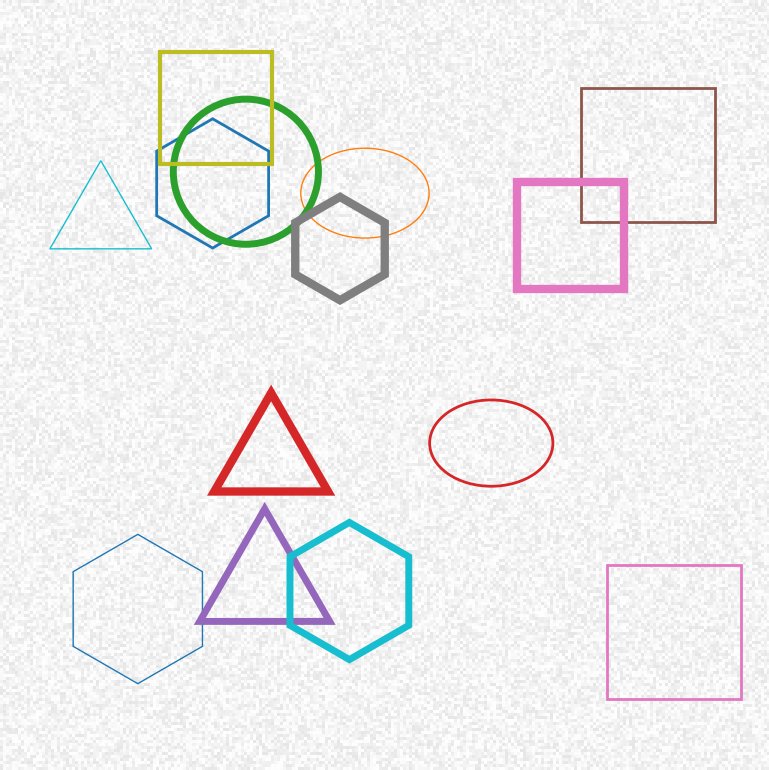[{"shape": "hexagon", "thickness": 1, "radius": 0.42, "center": [0.276, 0.762]}, {"shape": "hexagon", "thickness": 0.5, "radius": 0.48, "center": [0.179, 0.209]}, {"shape": "oval", "thickness": 0.5, "radius": 0.42, "center": [0.474, 0.749]}, {"shape": "circle", "thickness": 2.5, "radius": 0.47, "center": [0.319, 0.777]}, {"shape": "oval", "thickness": 1, "radius": 0.4, "center": [0.638, 0.425]}, {"shape": "triangle", "thickness": 3, "radius": 0.43, "center": [0.352, 0.404]}, {"shape": "triangle", "thickness": 2.5, "radius": 0.49, "center": [0.344, 0.242]}, {"shape": "square", "thickness": 1, "radius": 0.43, "center": [0.842, 0.798]}, {"shape": "square", "thickness": 1, "radius": 0.43, "center": [0.875, 0.179]}, {"shape": "square", "thickness": 3, "radius": 0.35, "center": [0.74, 0.695]}, {"shape": "hexagon", "thickness": 3, "radius": 0.34, "center": [0.442, 0.677]}, {"shape": "square", "thickness": 1.5, "radius": 0.36, "center": [0.281, 0.86]}, {"shape": "hexagon", "thickness": 2.5, "radius": 0.45, "center": [0.454, 0.232]}, {"shape": "triangle", "thickness": 0.5, "radius": 0.38, "center": [0.131, 0.715]}]